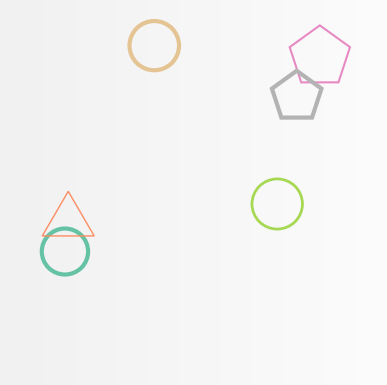[{"shape": "circle", "thickness": 3, "radius": 0.3, "center": [0.168, 0.347]}, {"shape": "triangle", "thickness": 1, "radius": 0.39, "center": [0.176, 0.426]}, {"shape": "pentagon", "thickness": 1.5, "radius": 0.41, "center": [0.825, 0.852]}, {"shape": "circle", "thickness": 2, "radius": 0.33, "center": [0.715, 0.47]}, {"shape": "circle", "thickness": 3, "radius": 0.32, "center": [0.398, 0.881]}, {"shape": "pentagon", "thickness": 3, "radius": 0.34, "center": [0.766, 0.749]}]